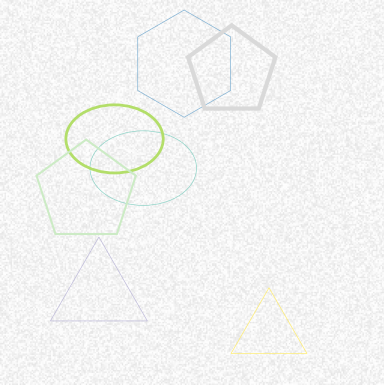[{"shape": "oval", "thickness": 0.5, "radius": 0.69, "center": [0.372, 0.563]}, {"shape": "triangle", "thickness": 0.5, "radius": 0.73, "center": [0.257, 0.239]}, {"shape": "hexagon", "thickness": 0.5, "radius": 0.7, "center": [0.478, 0.835]}, {"shape": "oval", "thickness": 2, "radius": 0.63, "center": [0.298, 0.639]}, {"shape": "pentagon", "thickness": 3, "radius": 0.6, "center": [0.602, 0.815]}, {"shape": "pentagon", "thickness": 1.5, "radius": 0.68, "center": [0.224, 0.502]}, {"shape": "triangle", "thickness": 0.5, "radius": 0.57, "center": [0.699, 0.139]}]